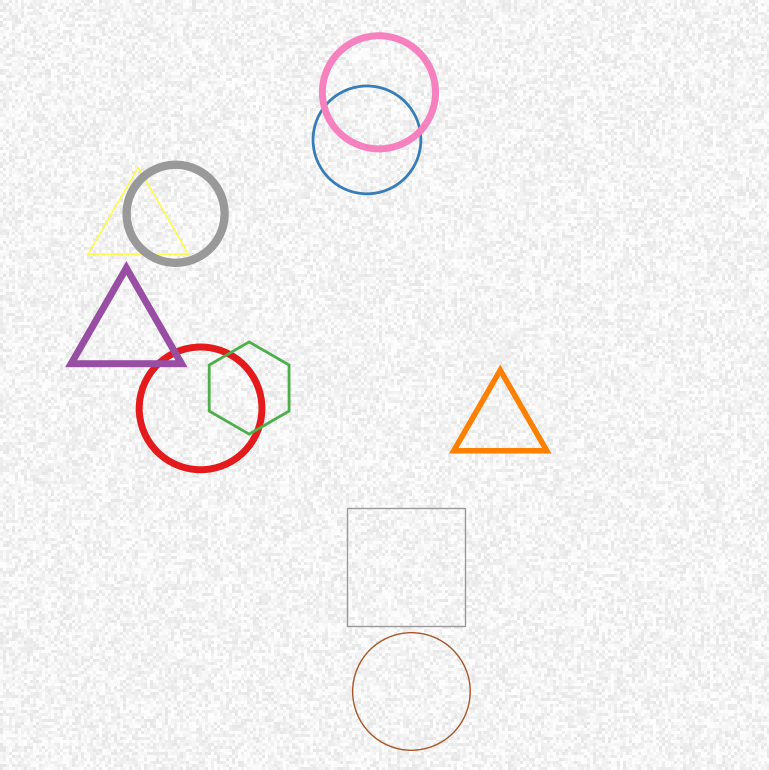[{"shape": "circle", "thickness": 2.5, "radius": 0.4, "center": [0.26, 0.47]}, {"shape": "circle", "thickness": 1, "radius": 0.35, "center": [0.477, 0.818]}, {"shape": "hexagon", "thickness": 1, "radius": 0.3, "center": [0.324, 0.496]}, {"shape": "triangle", "thickness": 2.5, "radius": 0.41, "center": [0.164, 0.569]}, {"shape": "triangle", "thickness": 2, "radius": 0.35, "center": [0.65, 0.45]}, {"shape": "triangle", "thickness": 0.5, "radius": 0.38, "center": [0.18, 0.708]}, {"shape": "circle", "thickness": 0.5, "radius": 0.38, "center": [0.534, 0.102]}, {"shape": "circle", "thickness": 2.5, "radius": 0.37, "center": [0.492, 0.88]}, {"shape": "circle", "thickness": 3, "radius": 0.32, "center": [0.228, 0.722]}, {"shape": "square", "thickness": 0.5, "radius": 0.38, "center": [0.527, 0.263]}]